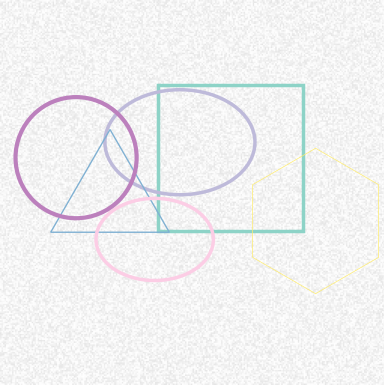[{"shape": "square", "thickness": 2.5, "radius": 0.94, "center": [0.598, 0.59]}, {"shape": "oval", "thickness": 2.5, "radius": 0.97, "center": [0.467, 0.631]}, {"shape": "triangle", "thickness": 1, "radius": 0.89, "center": [0.286, 0.486]}, {"shape": "oval", "thickness": 2.5, "radius": 0.76, "center": [0.402, 0.378]}, {"shape": "circle", "thickness": 3, "radius": 0.79, "center": [0.198, 0.59]}, {"shape": "hexagon", "thickness": 0.5, "radius": 0.94, "center": [0.82, 0.426]}]